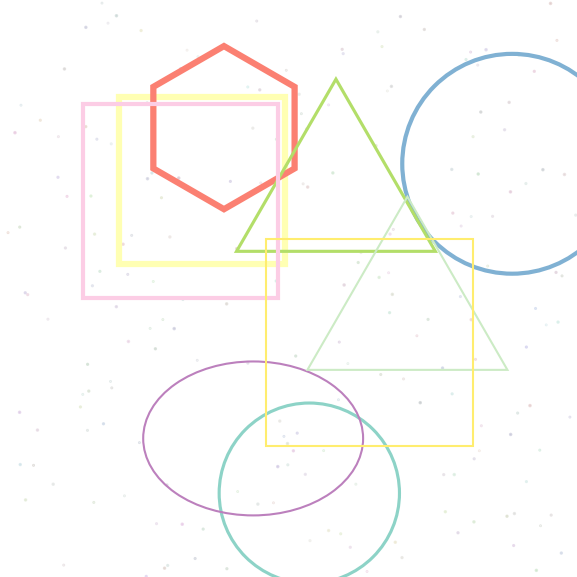[{"shape": "circle", "thickness": 1.5, "radius": 0.78, "center": [0.536, 0.145]}, {"shape": "square", "thickness": 3, "radius": 0.72, "center": [0.35, 0.687]}, {"shape": "hexagon", "thickness": 3, "radius": 0.71, "center": [0.388, 0.778]}, {"shape": "circle", "thickness": 2, "radius": 0.95, "center": [0.887, 0.716]}, {"shape": "triangle", "thickness": 1.5, "radius": 0.99, "center": [0.582, 0.663]}, {"shape": "square", "thickness": 2, "radius": 0.84, "center": [0.313, 0.651]}, {"shape": "oval", "thickness": 1, "radius": 0.95, "center": [0.438, 0.24]}, {"shape": "triangle", "thickness": 1, "radius": 1.0, "center": [0.705, 0.459]}, {"shape": "square", "thickness": 1, "radius": 0.89, "center": [0.64, 0.406]}]